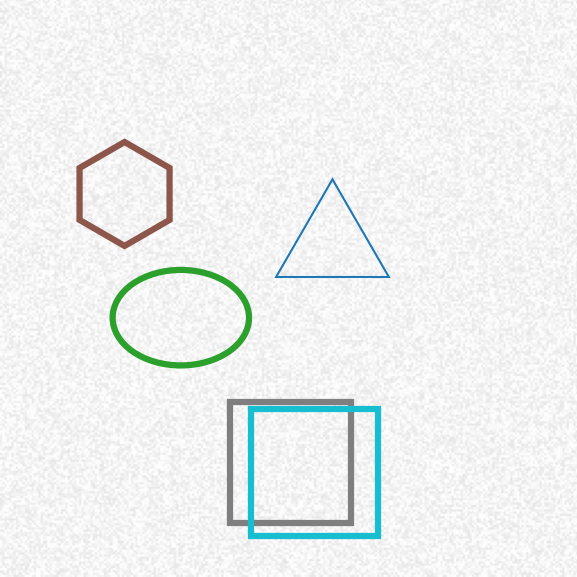[{"shape": "triangle", "thickness": 1, "radius": 0.56, "center": [0.576, 0.576]}, {"shape": "oval", "thickness": 3, "radius": 0.59, "center": [0.313, 0.449]}, {"shape": "hexagon", "thickness": 3, "radius": 0.45, "center": [0.216, 0.663]}, {"shape": "square", "thickness": 3, "radius": 0.52, "center": [0.502, 0.199]}, {"shape": "square", "thickness": 3, "radius": 0.55, "center": [0.545, 0.18]}]